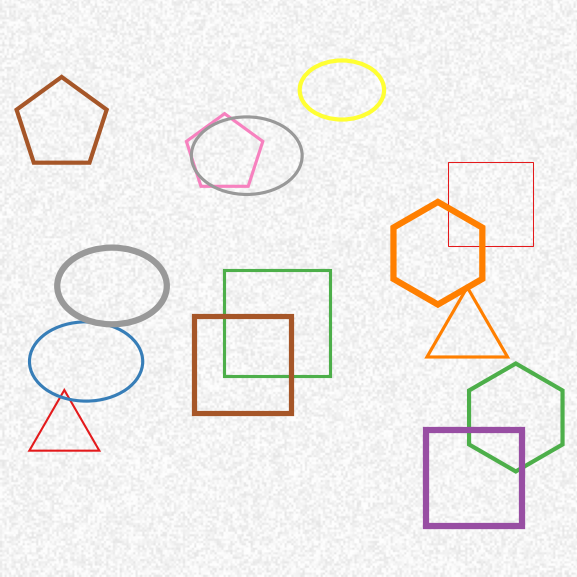[{"shape": "triangle", "thickness": 1, "radius": 0.35, "center": [0.111, 0.254]}, {"shape": "square", "thickness": 0.5, "radius": 0.37, "center": [0.849, 0.646]}, {"shape": "oval", "thickness": 1.5, "radius": 0.49, "center": [0.149, 0.373]}, {"shape": "hexagon", "thickness": 2, "radius": 0.47, "center": [0.893, 0.276]}, {"shape": "square", "thickness": 1.5, "radius": 0.46, "center": [0.48, 0.44]}, {"shape": "square", "thickness": 3, "radius": 0.42, "center": [0.821, 0.172]}, {"shape": "triangle", "thickness": 1.5, "radius": 0.4, "center": [0.809, 0.421]}, {"shape": "hexagon", "thickness": 3, "radius": 0.44, "center": [0.758, 0.561]}, {"shape": "oval", "thickness": 2, "radius": 0.37, "center": [0.592, 0.843]}, {"shape": "pentagon", "thickness": 2, "radius": 0.41, "center": [0.107, 0.784]}, {"shape": "square", "thickness": 2.5, "radius": 0.42, "center": [0.42, 0.368]}, {"shape": "pentagon", "thickness": 1.5, "radius": 0.35, "center": [0.389, 0.733]}, {"shape": "oval", "thickness": 1.5, "radius": 0.48, "center": [0.427, 0.73]}, {"shape": "oval", "thickness": 3, "radius": 0.47, "center": [0.194, 0.504]}]